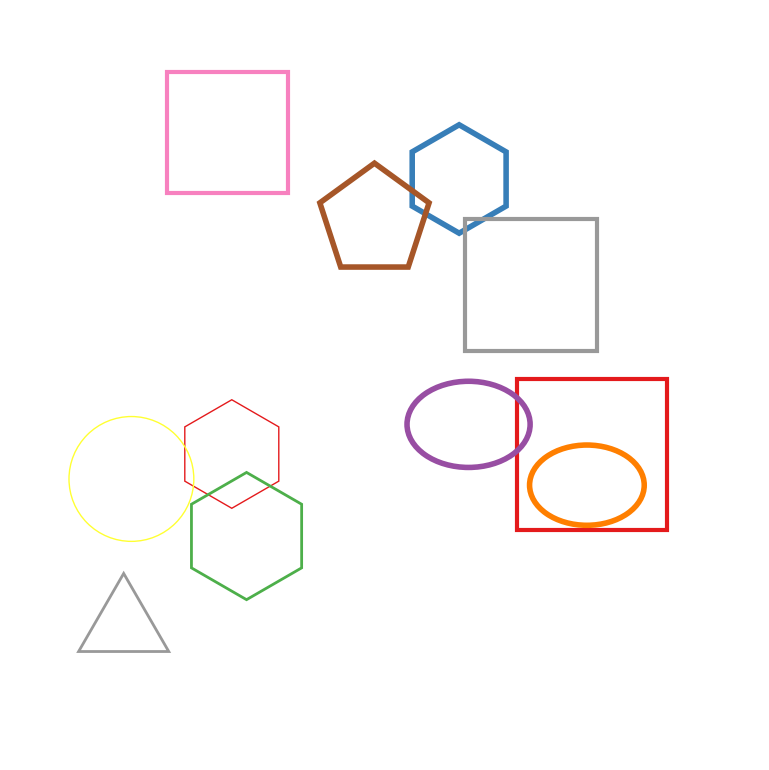[{"shape": "hexagon", "thickness": 0.5, "radius": 0.35, "center": [0.301, 0.41]}, {"shape": "square", "thickness": 1.5, "radius": 0.49, "center": [0.769, 0.41]}, {"shape": "hexagon", "thickness": 2, "radius": 0.35, "center": [0.596, 0.768]}, {"shape": "hexagon", "thickness": 1, "radius": 0.41, "center": [0.32, 0.304]}, {"shape": "oval", "thickness": 2, "radius": 0.4, "center": [0.609, 0.449]}, {"shape": "oval", "thickness": 2, "radius": 0.37, "center": [0.762, 0.37]}, {"shape": "circle", "thickness": 0.5, "radius": 0.41, "center": [0.171, 0.378]}, {"shape": "pentagon", "thickness": 2, "radius": 0.37, "center": [0.486, 0.714]}, {"shape": "square", "thickness": 1.5, "radius": 0.39, "center": [0.295, 0.828]}, {"shape": "triangle", "thickness": 1, "radius": 0.34, "center": [0.161, 0.188]}, {"shape": "square", "thickness": 1.5, "radius": 0.43, "center": [0.69, 0.63]}]